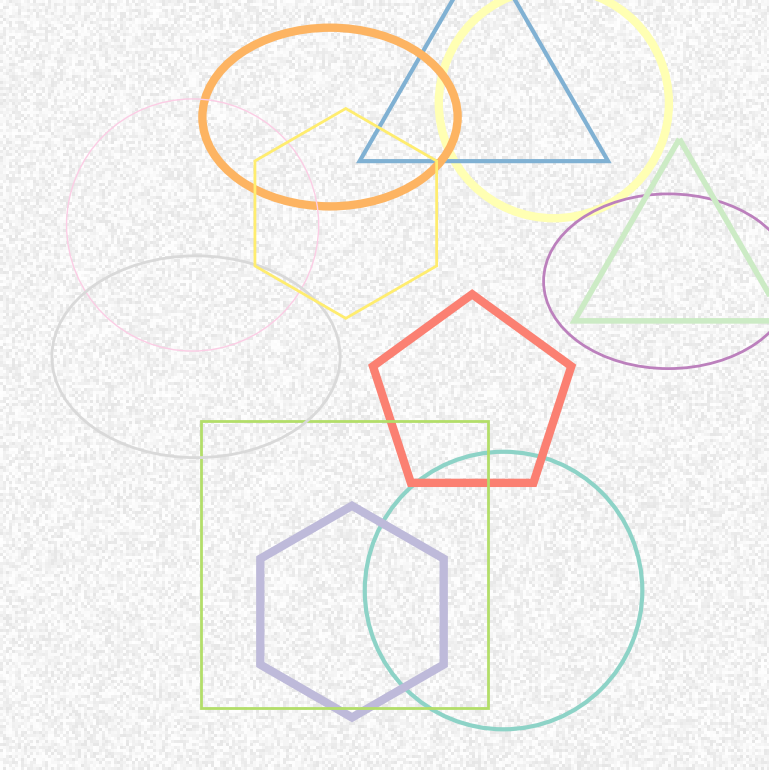[{"shape": "circle", "thickness": 1.5, "radius": 0.9, "center": [0.654, 0.233]}, {"shape": "circle", "thickness": 3, "radius": 0.75, "center": [0.719, 0.866]}, {"shape": "hexagon", "thickness": 3, "radius": 0.69, "center": [0.457, 0.206]}, {"shape": "pentagon", "thickness": 3, "radius": 0.68, "center": [0.613, 0.482]}, {"shape": "triangle", "thickness": 1.5, "radius": 0.93, "center": [0.628, 0.884]}, {"shape": "oval", "thickness": 3, "radius": 0.83, "center": [0.429, 0.848]}, {"shape": "square", "thickness": 1, "radius": 0.93, "center": [0.447, 0.267]}, {"shape": "circle", "thickness": 0.5, "radius": 0.82, "center": [0.25, 0.708]}, {"shape": "oval", "thickness": 1, "radius": 0.94, "center": [0.255, 0.537]}, {"shape": "oval", "thickness": 1, "radius": 0.81, "center": [0.868, 0.635]}, {"shape": "triangle", "thickness": 2, "radius": 0.79, "center": [0.882, 0.662]}, {"shape": "hexagon", "thickness": 1, "radius": 0.68, "center": [0.449, 0.723]}]